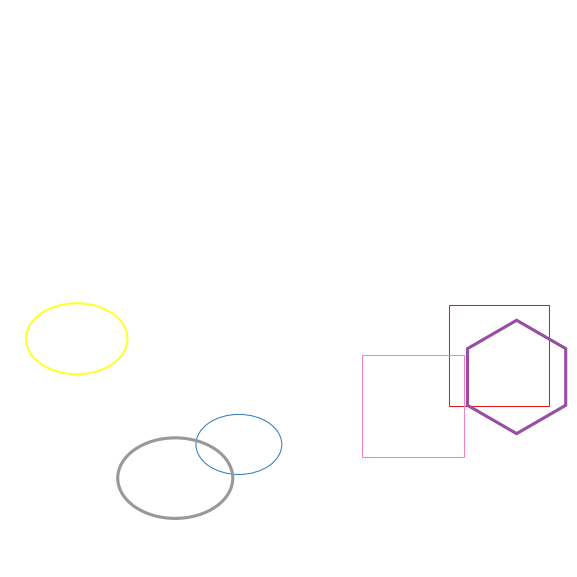[{"shape": "square", "thickness": 0.5, "radius": 0.43, "center": [0.864, 0.384]}, {"shape": "oval", "thickness": 0.5, "radius": 0.37, "center": [0.414, 0.23]}, {"shape": "hexagon", "thickness": 1.5, "radius": 0.49, "center": [0.895, 0.346]}, {"shape": "oval", "thickness": 1, "radius": 0.44, "center": [0.133, 0.413]}, {"shape": "square", "thickness": 0.5, "radius": 0.44, "center": [0.715, 0.296]}, {"shape": "oval", "thickness": 1.5, "radius": 0.5, "center": [0.303, 0.171]}]